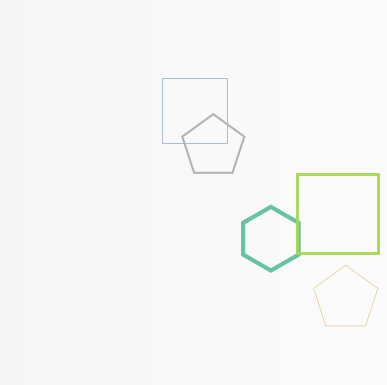[{"shape": "hexagon", "thickness": 3, "radius": 0.41, "center": [0.699, 0.38]}, {"shape": "square", "thickness": 0.5, "radius": 0.42, "center": [0.501, 0.713]}, {"shape": "square", "thickness": 2, "radius": 0.52, "center": [0.871, 0.445]}, {"shape": "pentagon", "thickness": 0.5, "radius": 0.44, "center": [0.892, 0.224]}, {"shape": "pentagon", "thickness": 1.5, "radius": 0.42, "center": [0.55, 0.619]}]